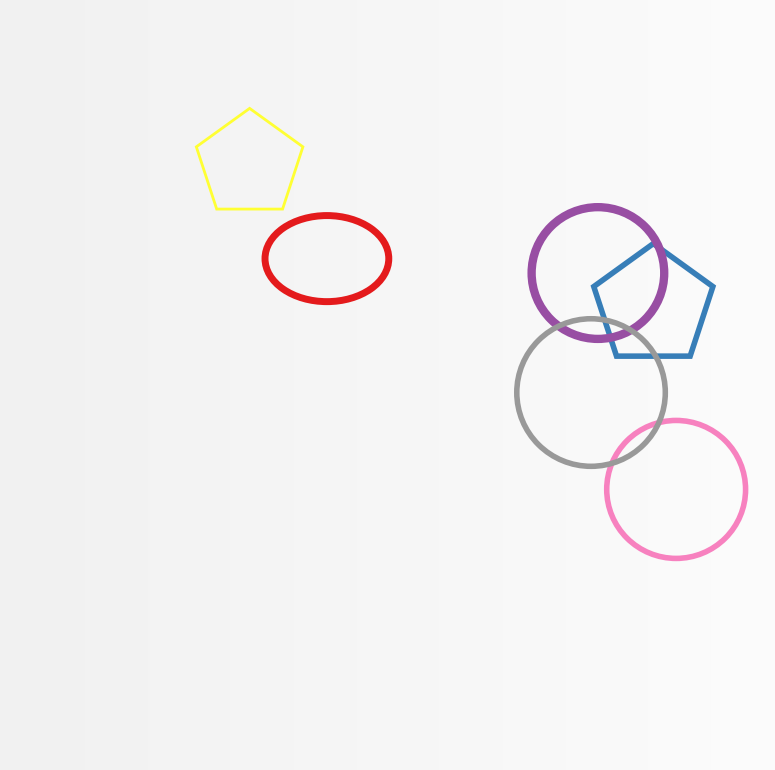[{"shape": "oval", "thickness": 2.5, "radius": 0.4, "center": [0.422, 0.664]}, {"shape": "pentagon", "thickness": 2, "radius": 0.4, "center": [0.843, 0.603]}, {"shape": "circle", "thickness": 3, "radius": 0.43, "center": [0.772, 0.645]}, {"shape": "pentagon", "thickness": 1, "radius": 0.36, "center": [0.322, 0.787]}, {"shape": "circle", "thickness": 2, "radius": 0.45, "center": [0.872, 0.364]}, {"shape": "circle", "thickness": 2, "radius": 0.48, "center": [0.763, 0.49]}]